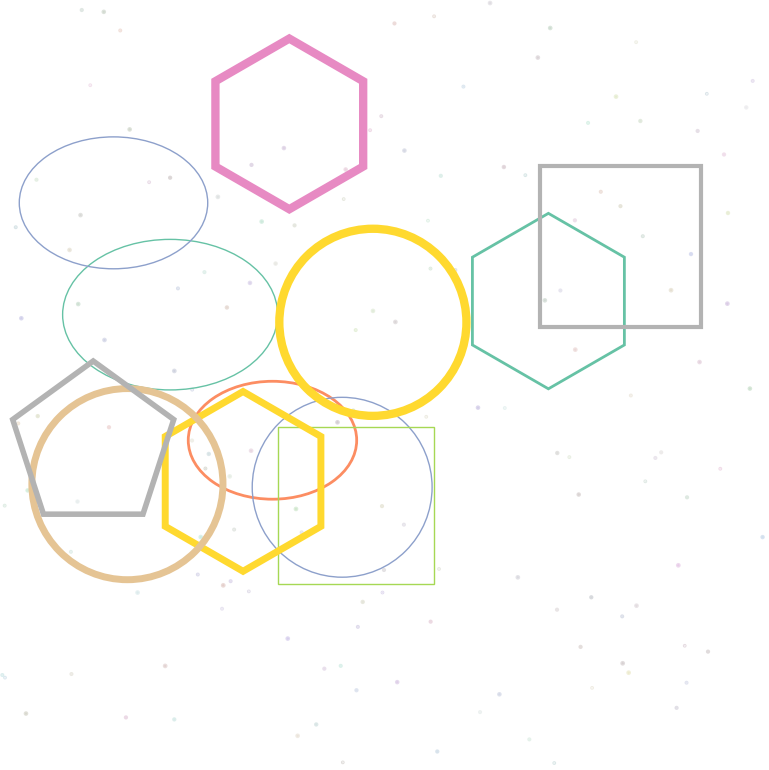[{"shape": "hexagon", "thickness": 1, "radius": 0.57, "center": [0.712, 0.609]}, {"shape": "oval", "thickness": 0.5, "radius": 0.7, "center": [0.221, 0.591]}, {"shape": "oval", "thickness": 1, "radius": 0.55, "center": [0.354, 0.428]}, {"shape": "circle", "thickness": 0.5, "radius": 0.58, "center": [0.444, 0.367]}, {"shape": "oval", "thickness": 0.5, "radius": 0.61, "center": [0.147, 0.737]}, {"shape": "hexagon", "thickness": 3, "radius": 0.55, "center": [0.376, 0.839]}, {"shape": "square", "thickness": 0.5, "radius": 0.51, "center": [0.462, 0.343]}, {"shape": "hexagon", "thickness": 2.5, "radius": 0.58, "center": [0.316, 0.375]}, {"shape": "circle", "thickness": 3, "radius": 0.61, "center": [0.484, 0.581]}, {"shape": "circle", "thickness": 2.5, "radius": 0.62, "center": [0.165, 0.371]}, {"shape": "square", "thickness": 1.5, "radius": 0.52, "center": [0.805, 0.68]}, {"shape": "pentagon", "thickness": 2, "radius": 0.55, "center": [0.121, 0.421]}]